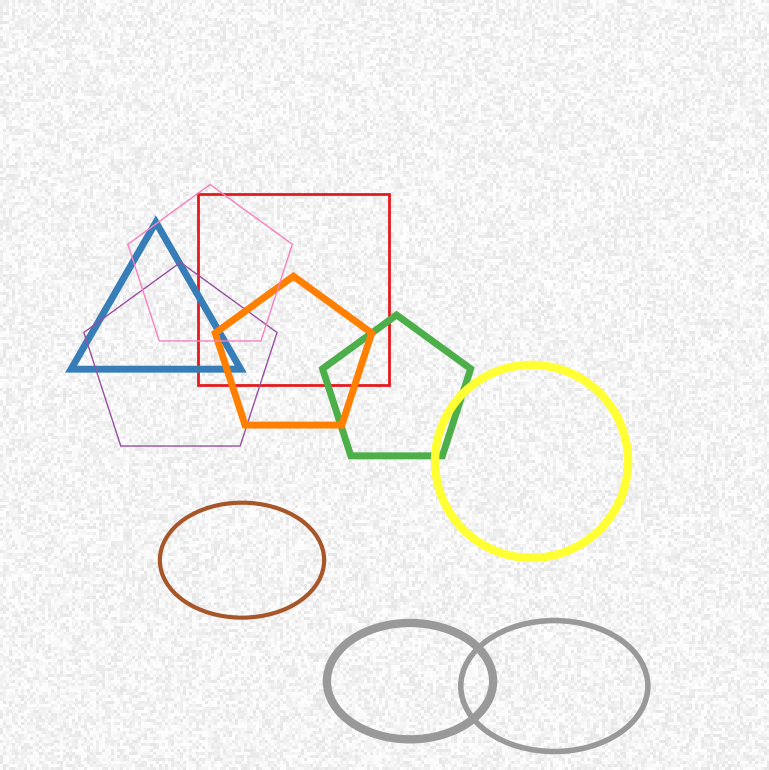[{"shape": "square", "thickness": 1, "radius": 0.62, "center": [0.381, 0.624]}, {"shape": "triangle", "thickness": 2.5, "radius": 0.64, "center": [0.202, 0.584]}, {"shape": "pentagon", "thickness": 2.5, "radius": 0.51, "center": [0.515, 0.49]}, {"shape": "pentagon", "thickness": 0.5, "radius": 0.66, "center": [0.234, 0.527]}, {"shape": "pentagon", "thickness": 2.5, "radius": 0.53, "center": [0.381, 0.534]}, {"shape": "circle", "thickness": 3, "radius": 0.63, "center": [0.69, 0.401]}, {"shape": "oval", "thickness": 1.5, "radius": 0.53, "center": [0.314, 0.273]}, {"shape": "pentagon", "thickness": 0.5, "radius": 0.56, "center": [0.273, 0.648]}, {"shape": "oval", "thickness": 2, "radius": 0.61, "center": [0.72, 0.109]}, {"shape": "oval", "thickness": 3, "radius": 0.54, "center": [0.532, 0.115]}]